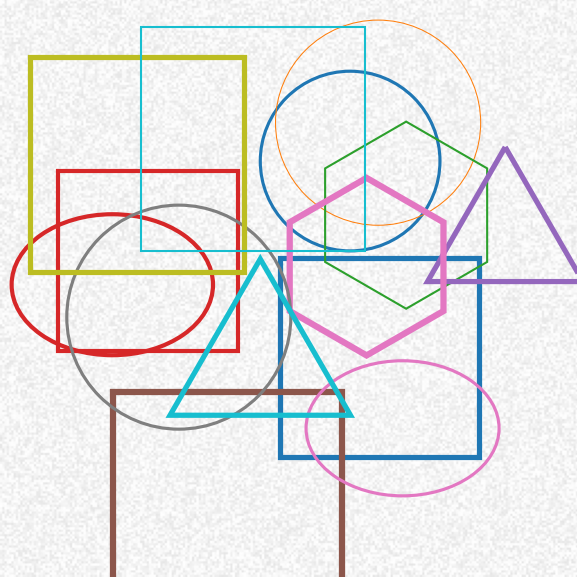[{"shape": "circle", "thickness": 1.5, "radius": 0.78, "center": [0.606, 0.72]}, {"shape": "square", "thickness": 2.5, "radius": 0.86, "center": [0.658, 0.381]}, {"shape": "circle", "thickness": 0.5, "radius": 0.89, "center": [0.655, 0.787]}, {"shape": "hexagon", "thickness": 1, "radius": 0.81, "center": [0.703, 0.627]}, {"shape": "square", "thickness": 2, "radius": 0.78, "center": [0.256, 0.547]}, {"shape": "oval", "thickness": 2, "radius": 0.87, "center": [0.194, 0.506]}, {"shape": "triangle", "thickness": 2.5, "radius": 0.78, "center": [0.875, 0.589]}, {"shape": "square", "thickness": 3, "radius": 0.99, "center": [0.393, 0.122]}, {"shape": "oval", "thickness": 1.5, "radius": 0.84, "center": [0.697, 0.257]}, {"shape": "hexagon", "thickness": 3, "radius": 0.77, "center": [0.635, 0.537]}, {"shape": "circle", "thickness": 1.5, "radius": 0.97, "center": [0.31, 0.45]}, {"shape": "square", "thickness": 2.5, "radius": 0.93, "center": [0.237, 0.715]}, {"shape": "triangle", "thickness": 2.5, "radius": 0.9, "center": [0.451, 0.37]}, {"shape": "square", "thickness": 1, "radius": 0.97, "center": [0.438, 0.758]}]